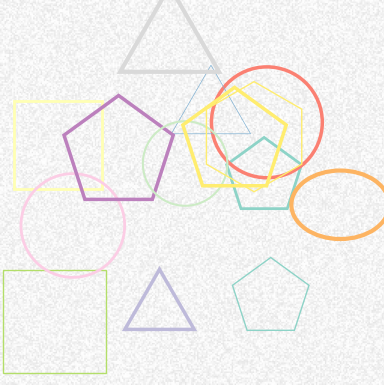[{"shape": "pentagon", "thickness": 1, "radius": 0.52, "center": [0.703, 0.227]}, {"shape": "pentagon", "thickness": 2, "radius": 0.51, "center": [0.686, 0.541]}, {"shape": "square", "thickness": 2, "radius": 0.57, "center": [0.151, 0.624]}, {"shape": "triangle", "thickness": 2.5, "radius": 0.52, "center": [0.414, 0.196]}, {"shape": "circle", "thickness": 2.5, "radius": 0.72, "center": [0.693, 0.682]}, {"shape": "triangle", "thickness": 0.5, "radius": 0.59, "center": [0.548, 0.712]}, {"shape": "oval", "thickness": 3, "radius": 0.64, "center": [0.884, 0.468]}, {"shape": "square", "thickness": 1, "radius": 0.67, "center": [0.142, 0.165]}, {"shape": "circle", "thickness": 2, "radius": 0.67, "center": [0.189, 0.414]}, {"shape": "triangle", "thickness": 3, "radius": 0.74, "center": [0.441, 0.888]}, {"shape": "pentagon", "thickness": 2.5, "radius": 0.75, "center": [0.308, 0.603]}, {"shape": "circle", "thickness": 1.5, "radius": 0.55, "center": [0.481, 0.575]}, {"shape": "pentagon", "thickness": 2.5, "radius": 0.71, "center": [0.609, 0.632]}, {"shape": "hexagon", "thickness": 1, "radius": 0.71, "center": [0.66, 0.645]}]